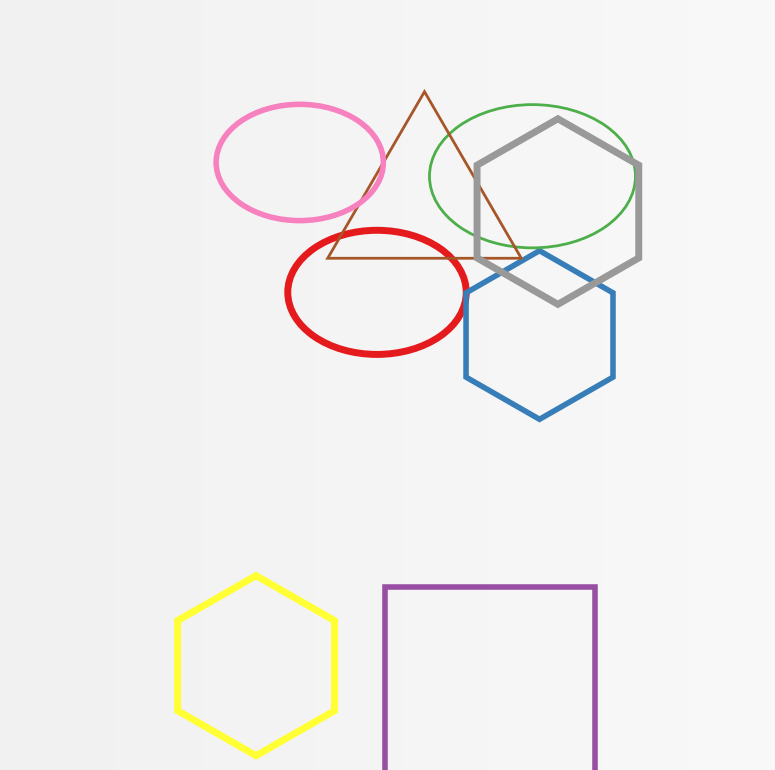[{"shape": "oval", "thickness": 2.5, "radius": 0.58, "center": [0.486, 0.62]}, {"shape": "hexagon", "thickness": 2, "radius": 0.55, "center": [0.696, 0.565]}, {"shape": "oval", "thickness": 1, "radius": 0.66, "center": [0.687, 0.771]}, {"shape": "square", "thickness": 2, "radius": 0.68, "center": [0.632, 0.102]}, {"shape": "hexagon", "thickness": 2.5, "radius": 0.58, "center": [0.33, 0.135]}, {"shape": "triangle", "thickness": 1, "radius": 0.72, "center": [0.548, 0.737]}, {"shape": "oval", "thickness": 2, "radius": 0.54, "center": [0.387, 0.789]}, {"shape": "hexagon", "thickness": 2.5, "radius": 0.6, "center": [0.72, 0.725]}]